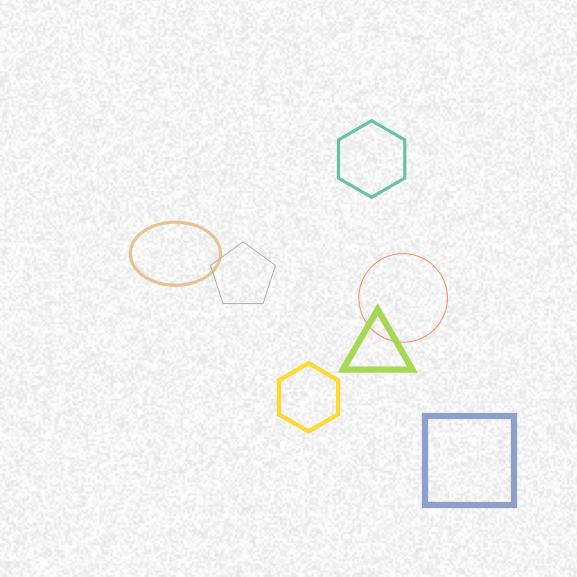[{"shape": "hexagon", "thickness": 1.5, "radius": 0.33, "center": [0.644, 0.724]}, {"shape": "circle", "thickness": 0.5, "radius": 0.38, "center": [0.698, 0.483]}, {"shape": "square", "thickness": 3, "radius": 0.39, "center": [0.812, 0.202]}, {"shape": "triangle", "thickness": 3, "radius": 0.35, "center": [0.654, 0.394]}, {"shape": "hexagon", "thickness": 2, "radius": 0.3, "center": [0.534, 0.311]}, {"shape": "oval", "thickness": 1.5, "radius": 0.39, "center": [0.304, 0.56]}, {"shape": "pentagon", "thickness": 0.5, "radius": 0.3, "center": [0.421, 0.521]}]